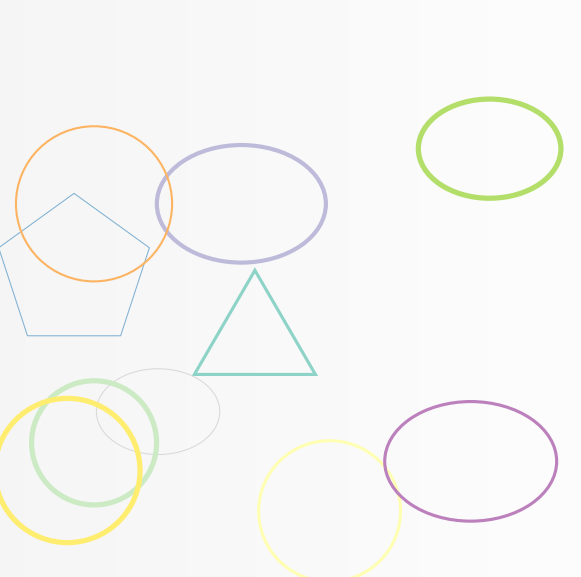[{"shape": "triangle", "thickness": 1.5, "radius": 0.6, "center": [0.439, 0.411]}, {"shape": "circle", "thickness": 1.5, "radius": 0.61, "center": [0.567, 0.114]}, {"shape": "oval", "thickness": 2, "radius": 0.73, "center": [0.415, 0.646]}, {"shape": "pentagon", "thickness": 0.5, "radius": 0.68, "center": [0.127, 0.528]}, {"shape": "circle", "thickness": 1, "radius": 0.67, "center": [0.162, 0.646]}, {"shape": "oval", "thickness": 2.5, "radius": 0.61, "center": [0.842, 0.742]}, {"shape": "oval", "thickness": 0.5, "radius": 0.53, "center": [0.272, 0.286]}, {"shape": "oval", "thickness": 1.5, "radius": 0.74, "center": [0.81, 0.2]}, {"shape": "circle", "thickness": 2.5, "radius": 0.54, "center": [0.162, 0.232]}, {"shape": "circle", "thickness": 2.5, "radius": 0.62, "center": [0.116, 0.184]}]